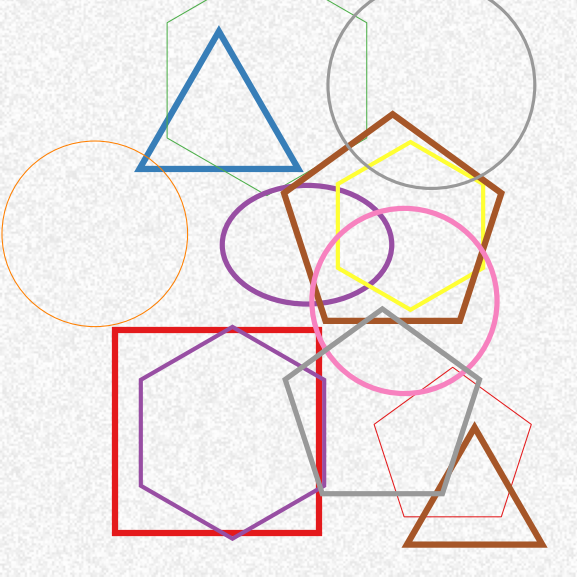[{"shape": "square", "thickness": 3, "radius": 0.88, "center": [0.376, 0.252]}, {"shape": "pentagon", "thickness": 0.5, "radius": 0.72, "center": [0.784, 0.22]}, {"shape": "triangle", "thickness": 3, "radius": 0.79, "center": [0.379, 0.786]}, {"shape": "hexagon", "thickness": 0.5, "radius": 1.0, "center": [0.462, 0.86]}, {"shape": "hexagon", "thickness": 2, "radius": 0.92, "center": [0.403, 0.25]}, {"shape": "oval", "thickness": 2.5, "radius": 0.73, "center": [0.532, 0.575]}, {"shape": "circle", "thickness": 0.5, "radius": 0.8, "center": [0.164, 0.594]}, {"shape": "hexagon", "thickness": 2, "radius": 0.73, "center": [0.711, 0.608]}, {"shape": "triangle", "thickness": 3, "radius": 0.68, "center": [0.822, 0.124]}, {"shape": "pentagon", "thickness": 3, "radius": 0.99, "center": [0.68, 0.604]}, {"shape": "circle", "thickness": 2.5, "radius": 0.8, "center": [0.7, 0.478]}, {"shape": "pentagon", "thickness": 2.5, "radius": 0.88, "center": [0.662, 0.287]}, {"shape": "circle", "thickness": 1.5, "radius": 0.9, "center": [0.747, 0.852]}]